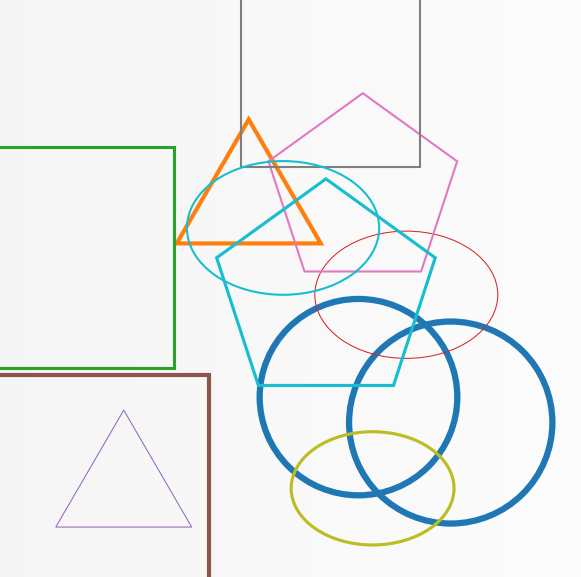[{"shape": "circle", "thickness": 3, "radius": 0.85, "center": [0.617, 0.311]}, {"shape": "circle", "thickness": 3, "radius": 0.87, "center": [0.775, 0.267]}, {"shape": "triangle", "thickness": 2, "radius": 0.72, "center": [0.428, 0.649]}, {"shape": "square", "thickness": 1.5, "radius": 0.96, "center": [0.107, 0.553]}, {"shape": "oval", "thickness": 0.5, "radius": 0.79, "center": [0.699, 0.489]}, {"shape": "triangle", "thickness": 0.5, "radius": 0.68, "center": [0.213, 0.154]}, {"shape": "square", "thickness": 2, "radius": 0.98, "center": [0.164, 0.154]}, {"shape": "pentagon", "thickness": 1, "radius": 0.85, "center": [0.624, 0.667]}, {"shape": "square", "thickness": 1, "radius": 0.77, "center": [0.568, 0.863]}, {"shape": "oval", "thickness": 1.5, "radius": 0.7, "center": [0.641, 0.154]}, {"shape": "pentagon", "thickness": 1.5, "radius": 0.99, "center": [0.561, 0.492]}, {"shape": "oval", "thickness": 1, "radius": 0.83, "center": [0.487, 0.604]}]